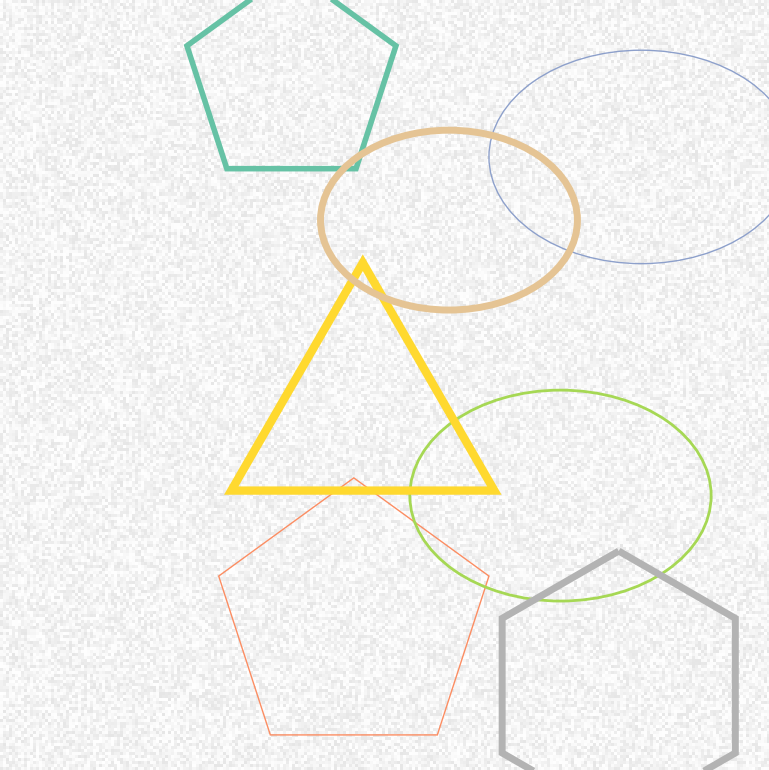[{"shape": "pentagon", "thickness": 2, "radius": 0.71, "center": [0.378, 0.896]}, {"shape": "pentagon", "thickness": 0.5, "radius": 0.92, "center": [0.46, 0.195]}, {"shape": "oval", "thickness": 0.5, "radius": 0.99, "center": [0.833, 0.796]}, {"shape": "oval", "thickness": 1, "radius": 0.98, "center": [0.728, 0.356]}, {"shape": "triangle", "thickness": 3, "radius": 0.99, "center": [0.471, 0.462]}, {"shape": "oval", "thickness": 2.5, "radius": 0.83, "center": [0.583, 0.714]}, {"shape": "hexagon", "thickness": 2.5, "radius": 0.87, "center": [0.804, 0.11]}]